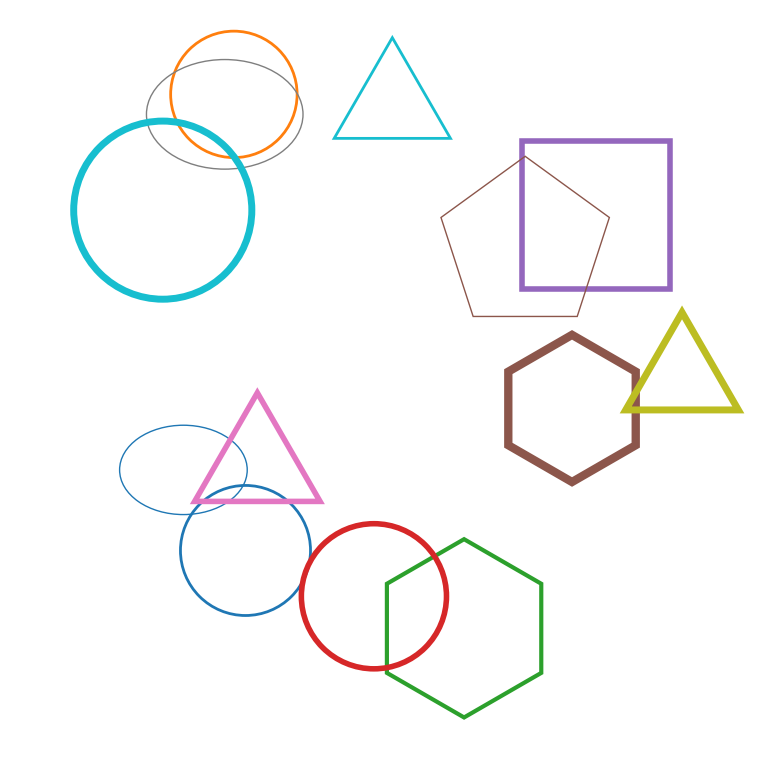[{"shape": "circle", "thickness": 1, "radius": 0.42, "center": [0.319, 0.285]}, {"shape": "oval", "thickness": 0.5, "radius": 0.41, "center": [0.238, 0.39]}, {"shape": "circle", "thickness": 1, "radius": 0.41, "center": [0.304, 0.877]}, {"shape": "hexagon", "thickness": 1.5, "radius": 0.58, "center": [0.603, 0.184]}, {"shape": "circle", "thickness": 2, "radius": 0.47, "center": [0.486, 0.226]}, {"shape": "square", "thickness": 2, "radius": 0.48, "center": [0.774, 0.721]}, {"shape": "hexagon", "thickness": 3, "radius": 0.48, "center": [0.743, 0.47]}, {"shape": "pentagon", "thickness": 0.5, "radius": 0.57, "center": [0.682, 0.682]}, {"shape": "triangle", "thickness": 2, "radius": 0.47, "center": [0.334, 0.396]}, {"shape": "oval", "thickness": 0.5, "radius": 0.51, "center": [0.292, 0.852]}, {"shape": "triangle", "thickness": 2.5, "radius": 0.42, "center": [0.886, 0.51]}, {"shape": "triangle", "thickness": 1, "radius": 0.44, "center": [0.51, 0.864]}, {"shape": "circle", "thickness": 2.5, "radius": 0.58, "center": [0.211, 0.727]}]